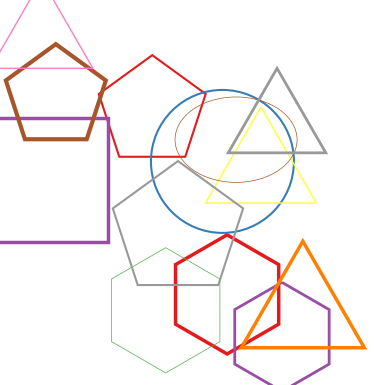[{"shape": "pentagon", "thickness": 1.5, "radius": 0.73, "center": [0.395, 0.711]}, {"shape": "hexagon", "thickness": 2.5, "radius": 0.77, "center": [0.59, 0.235]}, {"shape": "circle", "thickness": 1.5, "radius": 0.93, "center": [0.578, 0.581]}, {"shape": "hexagon", "thickness": 0.5, "radius": 0.81, "center": [0.43, 0.194]}, {"shape": "square", "thickness": 2.5, "radius": 0.8, "center": [0.121, 0.532]}, {"shape": "hexagon", "thickness": 2, "radius": 0.71, "center": [0.732, 0.125]}, {"shape": "triangle", "thickness": 2.5, "radius": 0.92, "center": [0.787, 0.189]}, {"shape": "triangle", "thickness": 1, "radius": 0.83, "center": [0.678, 0.556]}, {"shape": "oval", "thickness": 0.5, "radius": 0.79, "center": [0.613, 0.637]}, {"shape": "pentagon", "thickness": 3, "radius": 0.68, "center": [0.145, 0.749]}, {"shape": "triangle", "thickness": 1, "radius": 0.77, "center": [0.108, 0.899]}, {"shape": "triangle", "thickness": 2, "radius": 0.73, "center": [0.72, 0.676]}, {"shape": "pentagon", "thickness": 1.5, "radius": 0.89, "center": [0.462, 0.404]}]